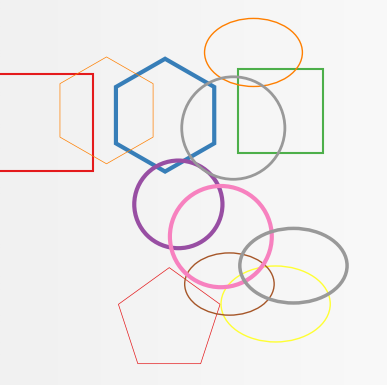[{"shape": "pentagon", "thickness": 0.5, "radius": 0.69, "center": [0.437, 0.167]}, {"shape": "square", "thickness": 1.5, "radius": 0.63, "center": [0.113, 0.682]}, {"shape": "hexagon", "thickness": 3, "radius": 0.73, "center": [0.426, 0.701]}, {"shape": "square", "thickness": 1.5, "radius": 0.55, "center": [0.724, 0.712]}, {"shape": "circle", "thickness": 3, "radius": 0.57, "center": [0.46, 0.469]}, {"shape": "hexagon", "thickness": 0.5, "radius": 0.69, "center": [0.275, 0.713]}, {"shape": "oval", "thickness": 1, "radius": 0.63, "center": [0.654, 0.864]}, {"shape": "oval", "thickness": 1, "radius": 0.7, "center": [0.711, 0.21]}, {"shape": "oval", "thickness": 1, "radius": 0.58, "center": [0.592, 0.262]}, {"shape": "circle", "thickness": 3, "radius": 0.66, "center": [0.57, 0.385]}, {"shape": "oval", "thickness": 2.5, "radius": 0.69, "center": [0.757, 0.31]}, {"shape": "circle", "thickness": 2, "radius": 0.67, "center": [0.602, 0.667]}]